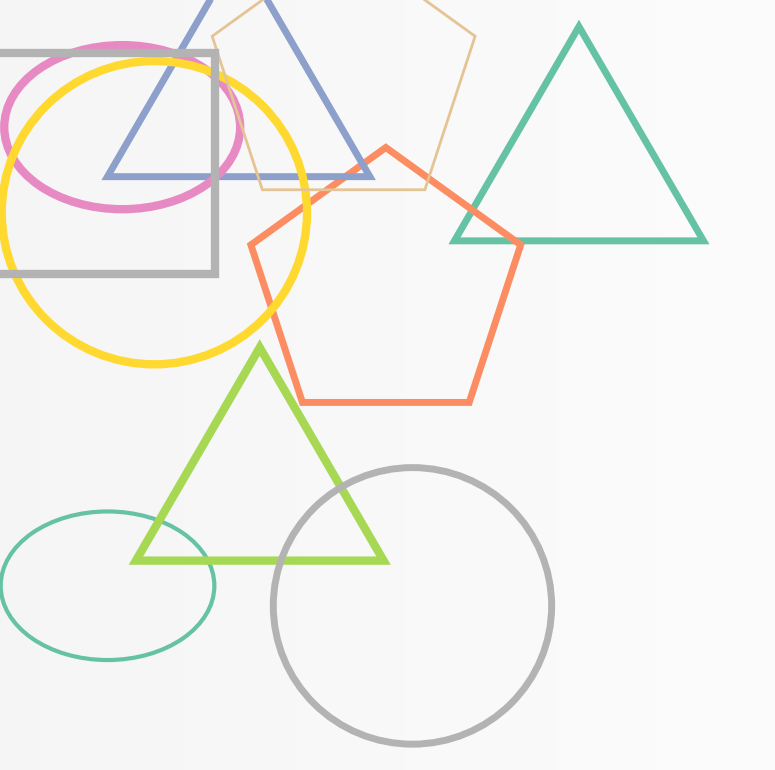[{"shape": "triangle", "thickness": 2.5, "radius": 0.93, "center": [0.747, 0.78]}, {"shape": "oval", "thickness": 1.5, "radius": 0.69, "center": [0.139, 0.239]}, {"shape": "pentagon", "thickness": 2.5, "radius": 0.92, "center": [0.498, 0.625]}, {"shape": "triangle", "thickness": 2.5, "radius": 0.98, "center": [0.308, 0.868]}, {"shape": "oval", "thickness": 3, "radius": 0.76, "center": [0.158, 0.835]}, {"shape": "triangle", "thickness": 3, "radius": 0.92, "center": [0.335, 0.364]}, {"shape": "circle", "thickness": 3, "radius": 0.98, "center": [0.199, 0.724]}, {"shape": "pentagon", "thickness": 1, "radius": 0.89, "center": [0.443, 0.898]}, {"shape": "circle", "thickness": 2.5, "radius": 0.9, "center": [0.532, 0.213]}, {"shape": "square", "thickness": 3, "radius": 0.72, "center": [0.134, 0.788]}]